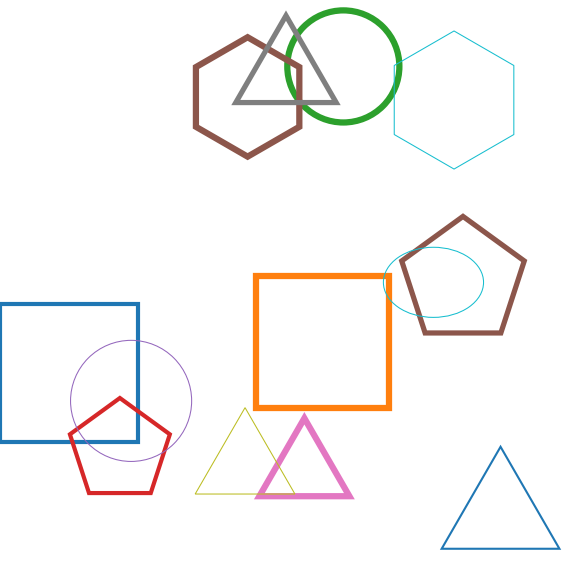[{"shape": "square", "thickness": 2, "radius": 0.6, "center": [0.119, 0.354]}, {"shape": "triangle", "thickness": 1, "radius": 0.59, "center": [0.867, 0.108]}, {"shape": "square", "thickness": 3, "radius": 0.57, "center": [0.559, 0.407]}, {"shape": "circle", "thickness": 3, "radius": 0.49, "center": [0.595, 0.884]}, {"shape": "pentagon", "thickness": 2, "radius": 0.45, "center": [0.208, 0.219]}, {"shape": "circle", "thickness": 0.5, "radius": 0.52, "center": [0.227, 0.305]}, {"shape": "hexagon", "thickness": 3, "radius": 0.52, "center": [0.429, 0.831]}, {"shape": "pentagon", "thickness": 2.5, "radius": 0.56, "center": [0.802, 0.513]}, {"shape": "triangle", "thickness": 3, "radius": 0.45, "center": [0.527, 0.185]}, {"shape": "triangle", "thickness": 2.5, "radius": 0.5, "center": [0.495, 0.872]}, {"shape": "triangle", "thickness": 0.5, "radius": 0.5, "center": [0.424, 0.194]}, {"shape": "oval", "thickness": 0.5, "radius": 0.43, "center": [0.751, 0.51]}, {"shape": "hexagon", "thickness": 0.5, "radius": 0.6, "center": [0.786, 0.826]}]